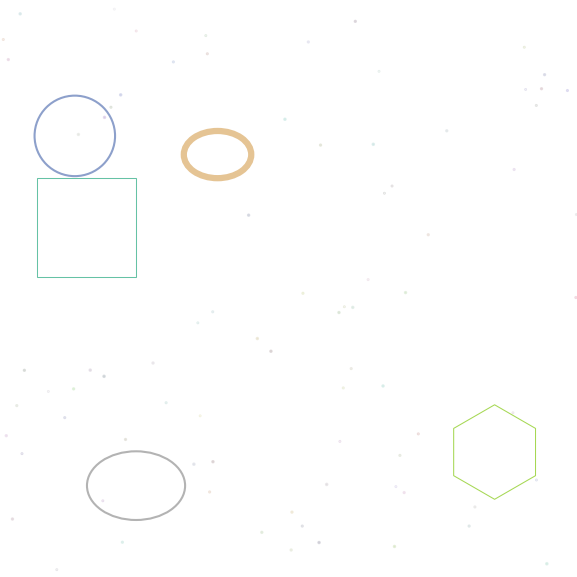[{"shape": "square", "thickness": 0.5, "radius": 0.43, "center": [0.15, 0.605]}, {"shape": "circle", "thickness": 1, "radius": 0.35, "center": [0.13, 0.764]}, {"shape": "hexagon", "thickness": 0.5, "radius": 0.41, "center": [0.856, 0.216]}, {"shape": "oval", "thickness": 3, "radius": 0.29, "center": [0.377, 0.731]}, {"shape": "oval", "thickness": 1, "radius": 0.42, "center": [0.236, 0.158]}]